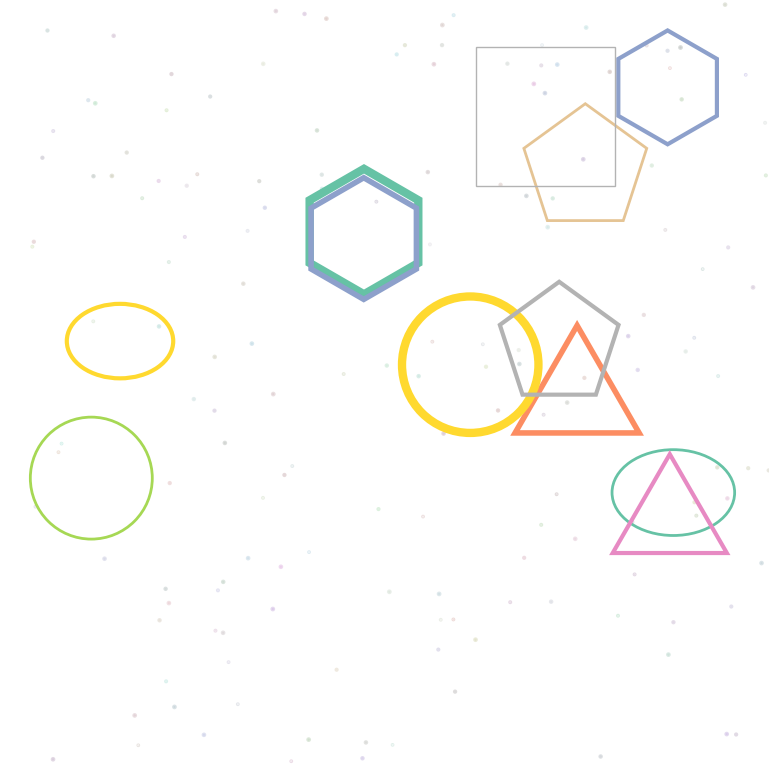[{"shape": "oval", "thickness": 1, "radius": 0.4, "center": [0.874, 0.36]}, {"shape": "hexagon", "thickness": 3, "radius": 0.41, "center": [0.473, 0.699]}, {"shape": "triangle", "thickness": 2, "radius": 0.47, "center": [0.749, 0.484]}, {"shape": "hexagon", "thickness": 2, "radius": 0.39, "center": [0.472, 0.69]}, {"shape": "hexagon", "thickness": 1.5, "radius": 0.37, "center": [0.867, 0.887]}, {"shape": "triangle", "thickness": 1.5, "radius": 0.43, "center": [0.87, 0.325]}, {"shape": "circle", "thickness": 1, "radius": 0.4, "center": [0.119, 0.379]}, {"shape": "oval", "thickness": 1.5, "radius": 0.35, "center": [0.156, 0.557]}, {"shape": "circle", "thickness": 3, "radius": 0.44, "center": [0.611, 0.526]}, {"shape": "pentagon", "thickness": 1, "radius": 0.42, "center": [0.76, 0.781]}, {"shape": "pentagon", "thickness": 1.5, "radius": 0.41, "center": [0.726, 0.553]}, {"shape": "square", "thickness": 0.5, "radius": 0.45, "center": [0.709, 0.849]}]